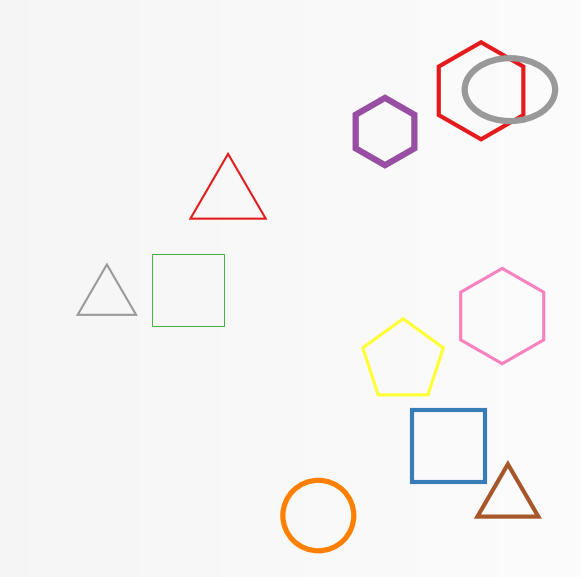[{"shape": "hexagon", "thickness": 2, "radius": 0.42, "center": [0.828, 0.842]}, {"shape": "triangle", "thickness": 1, "radius": 0.37, "center": [0.392, 0.658]}, {"shape": "square", "thickness": 2, "radius": 0.31, "center": [0.772, 0.228]}, {"shape": "square", "thickness": 0.5, "radius": 0.31, "center": [0.323, 0.497]}, {"shape": "hexagon", "thickness": 3, "radius": 0.29, "center": [0.662, 0.771]}, {"shape": "circle", "thickness": 2.5, "radius": 0.31, "center": [0.548, 0.106]}, {"shape": "pentagon", "thickness": 1.5, "radius": 0.36, "center": [0.693, 0.374]}, {"shape": "triangle", "thickness": 2, "radius": 0.3, "center": [0.874, 0.135]}, {"shape": "hexagon", "thickness": 1.5, "radius": 0.41, "center": [0.864, 0.452]}, {"shape": "triangle", "thickness": 1, "radius": 0.29, "center": [0.184, 0.483]}, {"shape": "oval", "thickness": 3, "radius": 0.39, "center": [0.877, 0.844]}]